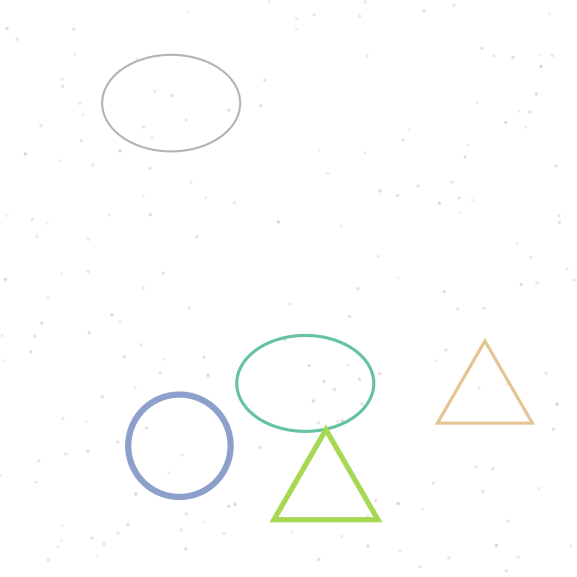[{"shape": "oval", "thickness": 1.5, "radius": 0.59, "center": [0.529, 0.335]}, {"shape": "circle", "thickness": 3, "radius": 0.44, "center": [0.311, 0.227]}, {"shape": "triangle", "thickness": 2.5, "radius": 0.52, "center": [0.564, 0.151]}, {"shape": "triangle", "thickness": 1.5, "radius": 0.47, "center": [0.84, 0.314]}, {"shape": "oval", "thickness": 1, "radius": 0.6, "center": [0.296, 0.821]}]